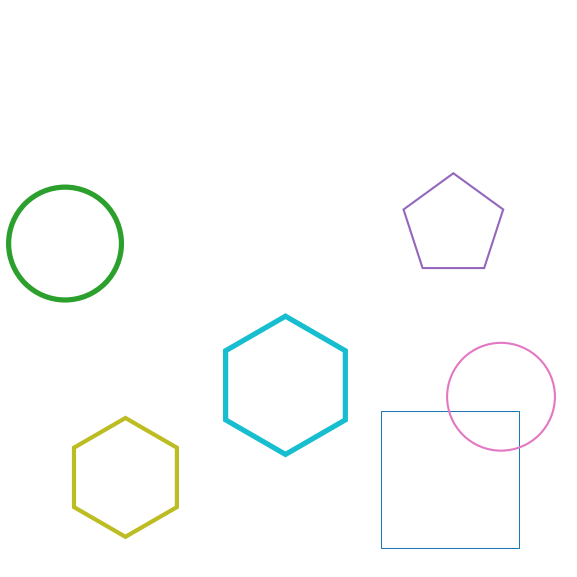[{"shape": "square", "thickness": 0.5, "radius": 0.59, "center": [0.779, 0.169]}, {"shape": "circle", "thickness": 2.5, "radius": 0.49, "center": [0.113, 0.577]}, {"shape": "pentagon", "thickness": 1, "radius": 0.45, "center": [0.785, 0.608]}, {"shape": "circle", "thickness": 1, "radius": 0.47, "center": [0.868, 0.312]}, {"shape": "hexagon", "thickness": 2, "radius": 0.51, "center": [0.217, 0.172]}, {"shape": "hexagon", "thickness": 2.5, "radius": 0.6, "center": [0.494, 0.332]}]